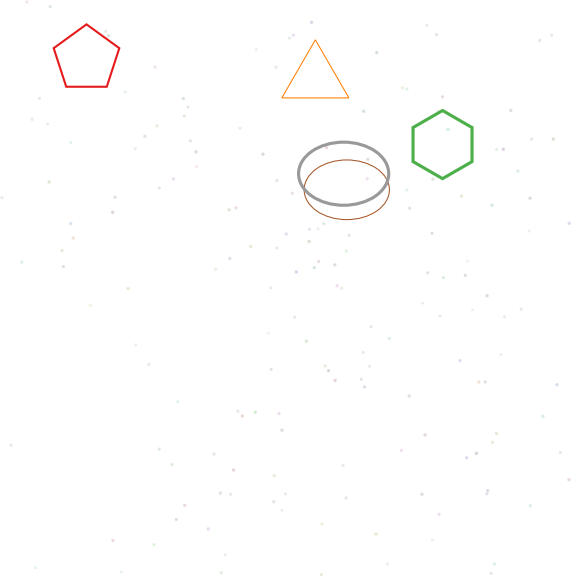[{"shape": "pentagon", "thickness": 1, "radius": 0.3, "center": [0.15, 0.897]}, {"shape": "hexagon", "thickness": 1.5, "radius": 0.29, "center": [0.766, 0.749]}, {"shape": "triangle", "thickness": 0.5, "radius": 0.34, "center": [0.546, 0.863]}, {"shape": "oval", "thickness": 0.5, "radius": 0.37, "center": [0.6, 0.671]}, {"shape": "oval", "thickness": 1.5, "radius": 0.39, "center": [0.595, 0.698]}]